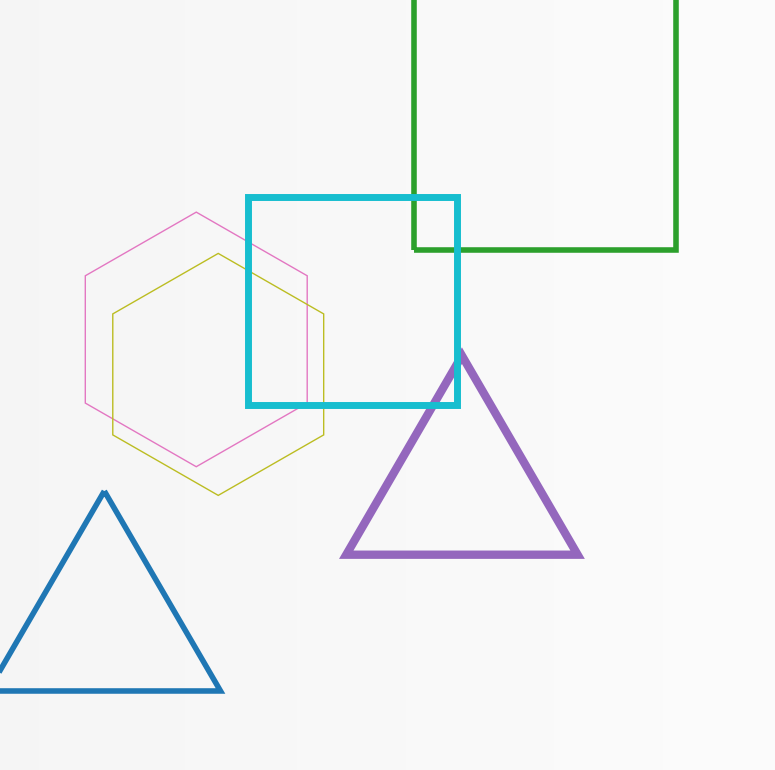[{"shape": "triangle", "thickness": 2, "radius": 0.87, "center": [0.135, 0.189]}, {"shape": "square", "thickness": 2, "radius": 0.85, "center": [0.704, 0.845]}, {"shape": "triangle", "thickness": 3, "radius": 0.86, "center": [0.596, 0.366]}, {"shape": "hexagon", "thickness": 0.5, "radius": 0.83, "center": [0.253, 0.559]}, {"shape": "hexagon", "thickness": 0.5, "radius": 0.79, "center": [0.282, 0.514]}, {"shape": "square", "thickness": 2.5, "radius": 0.67, "center": [0.455, 0.609]}]